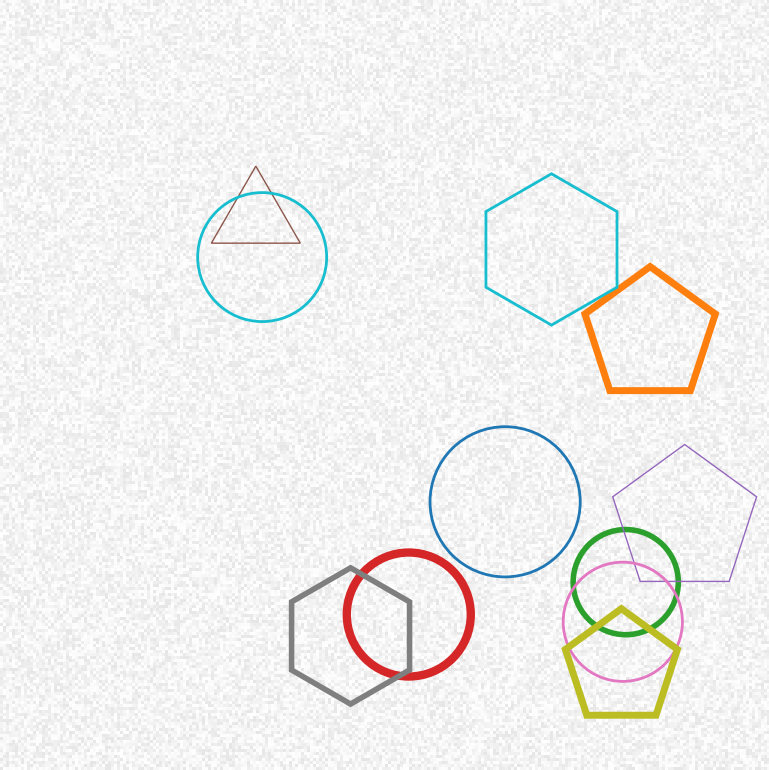[{"shape": "circle", "thickness": 1, "radius": 0.49, "center": [0.656, 0.348]}, {"shape": "pentagon", "thickness": 2.5, "radius": 0.45, "center": [0.844, 0.565]}, {"shape": "circle", "thickness": 2, "radius": 0.34, "center": [0.813, 0.244]}, {"shape": "circle", "thickness": 3, "radius": 0.4, "center": [0.531, 0.202]}, {"shape": "pentagon", "thickness": 0.5, "radius": 0.49, "center": [0.889, 0.324]}, {"shape": "triangle", "thickness": 0.5, "radius": 0.33, "center": [0.332, 0.718]}, {"shape": "circle", "thickness": 1, "radius": 0.39, "center": [0.809, 0.193]}, {"shape": "hexagon", "thickness": 2, "radius": 0.44, "center": [0.455, 0.174]}, {"shape": "pentagon", "thickness": 2.5, "radius": 0.38, "center": [0.807, 0.133]}, {"shape": "hexagon", "thickness": 1, "radius": 0.49, "center": [0.716, 0.676]}, {"shape": "circle", "thickness": 1, "radius": 0.42, "center": [0.34, 0.666]}]